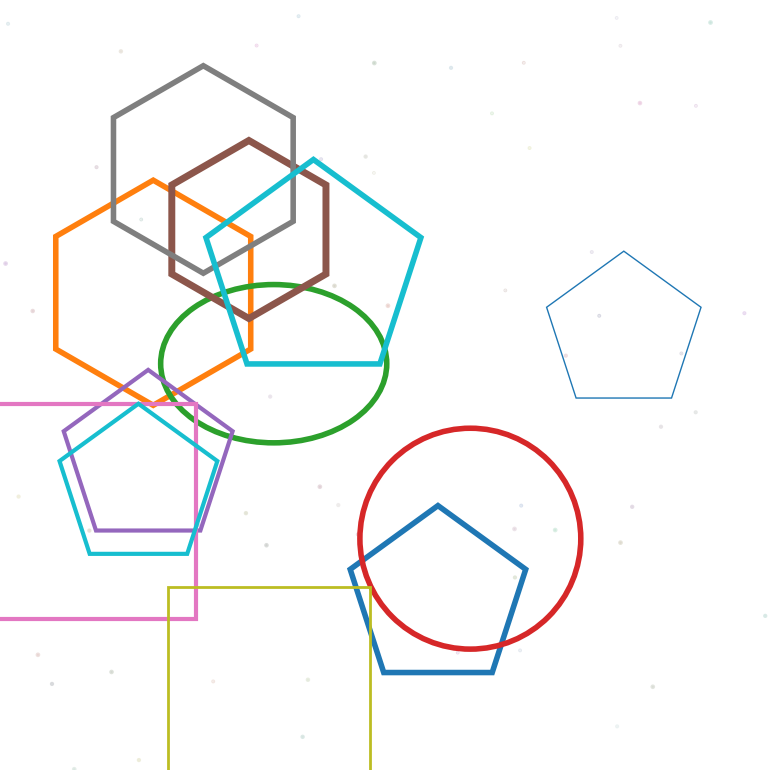[{"shape": "pentagon", "thickness": 0.5, "radius": 0.53, "center": [0.81, 0.568]}, {"shape": "pentagon", "thickness": 2, "radius": 0.6, "center": [0.569, 0.224]}, {"shape": "hexagon", "thickness": 2, "radius": 0.73, "center": [0.199, 0.62]}, {"shape": "oval", "thickness": 2, "radius": 0.73, "center": [0.355, 0.528]}, {"shape": "circle", "thickness": 2, "radius": 0.72, "center": [0.611, 0.3]}, {"shape": "pentagon", "thickness": 1.5, "radius": 0.58, "center": [0.192, 0.404]}, {"shape": "hexagon", "thickness": 2.5, "radius": 0.58, "center": [0.323, 0.702]}, {"shape": "square", "thickness": 1.5, "radius": 0.7, "center": [0.115, 0.335]}, {"shape": "hexagon", "thickness": 2, "radius": 0.67, "center": [0.264, 0.78]}, {"shape": "square", "thickness": 1, "radius": 0.66, "center": [0.35, 0.107]}, {"shape": "pentagon", "thickness": 1.5, "radius": 0.54, "center": [0.18, 0.368]}, {"shape": "pentagon", "thickness": 2, "radius": 0.73, "center": [0.407, 0.646]}]